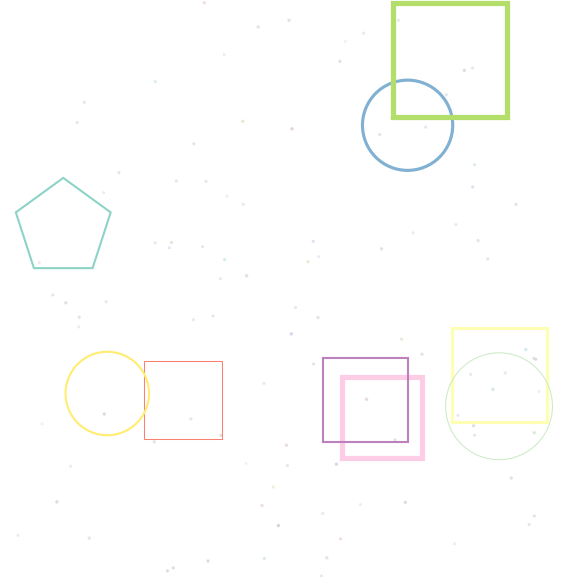[{"shape": "pentagon", "thickness": 1, "radius": 0.43, "center": [0.11, 0.605]}, {"shape": "square", "thickness": 1.5, "radius": 0.41, "center": [0.864, 0.35]}, {"shape": "square", "thickness": 0.5, "radius": 0.34, "center": [0.317, 0.306]}, {"shape": "circle", "thickness": 1.5, "radius": 0.39, "center": [0.706, 0.782]}, {"shape": "square", "thickness": 2.5, "radius": 0.49, "center": [0.779, 0.895]}, {"shape": "square", "thickness": 2.5, "radius": 0.35, "center": [0.661, 0.276]}, {"shape": "square", "thickness": 1, "radius": 0.37, "center": [0.633, 0.306]}, {"shape": "circle", "thickness": 0.5, "radius": 0.46, "center": [0.864, 0.296]}, {"shape": "circle", "thickness": 1, "radius": 0.36, "center": [0.186, 0.318]}]